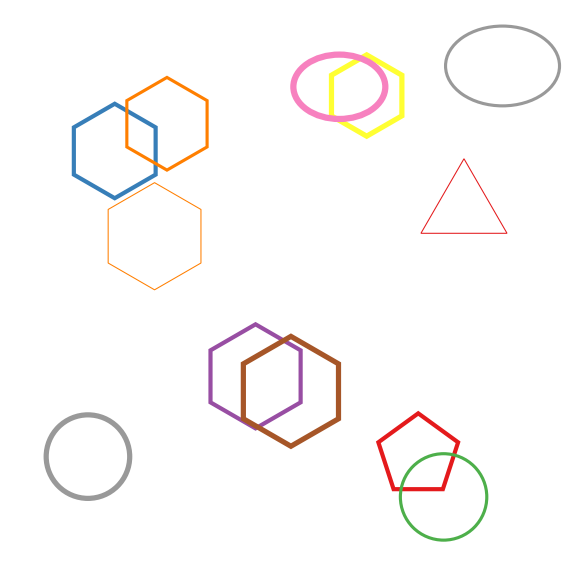[{"shape": "pentagon", "thickness": 2, "radius": 0.36, "center": [0.724, 0.211]}, {"shape": "triangle", "thickness": 0.5, "radius": 0.43, "center": [0.803, 0.638]}, {"shape": "hexagon", "thickness": 2, "radius": 0.41, "center": [0.199, 0.738]}, {"shape": "circle", "thickness": 1.5, "radius": 0.37, "center": [0.768, 0.139]}, {"shape": "hexagon", "thickness": 2, "radius": 0.45, "center": [0.443, 0.347]}, {"shape": "hexagon", "thickness": 0.5, "radius": 0.46, "center": [0.268, 0.59]}, {"shape": "hexagon", "thickness": 1.5, "radius": 0.4, "center": [0.289, 0.785]}, {"shape": "hexagon", "thickness": 2.5, "radius": 0.35, "center": [0.635, 0.834]}, {"shape": "hexagon", "thickness": 2.5, "radius": 0.48, "center": [0.504, 0.322]}, {"shape": "oval", "thickness": 3, "radius": 0.4, "center": [0.588, 0.849]}, {"shape": "circle", "thickness": 2.5, "radius": 0.36, "center": [0.152, 0.208]}, {"shape": "oval", "thickness": 1.5, "radius": 0.49, "center": [0.87, 0.885]}]